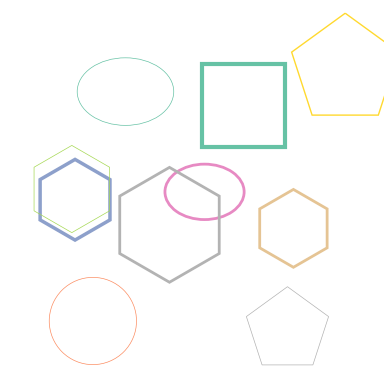[{"shape": "square", "thickness": 3, "radius": 0.54, "center": [0.633, 0.727]}, {"shape": "oval", "thickness": 0.5, "radius": 0.63, "center": [0.326, 0.762]}, {"shape": "circle", "thickness": 0.5, "radius": 0.57, "center": [0.241, 0.166]}, {"shape": "hexagon", "thickness": 2.5, "radius": 0.52, "center": [0.195, 0.481]}, {"shape": "oval", "thickness": 2, "radius": 0.51, "center": [0.531, 0.502]}, {"shape": "hexagon", "thickness": 0.5, "radius": 0.57, "center": [0.187, 0.509]}, {"shape": "pentagon", "thickness": 1, "radius": 0.73, "center": [0.897, 0.819]}, {"shape": "hexagon", "thickness": 2, "radius": 0.51, "center": [0.762, 0.407]}, {"shape": "hexagon", "thickness": 2, "radius": 0.75, "center": [0.44, 0.416]}, {"shape": "pentagon", "thickness": 0.5, "radius": 0.56, "center": [0.747, 0.143]}]